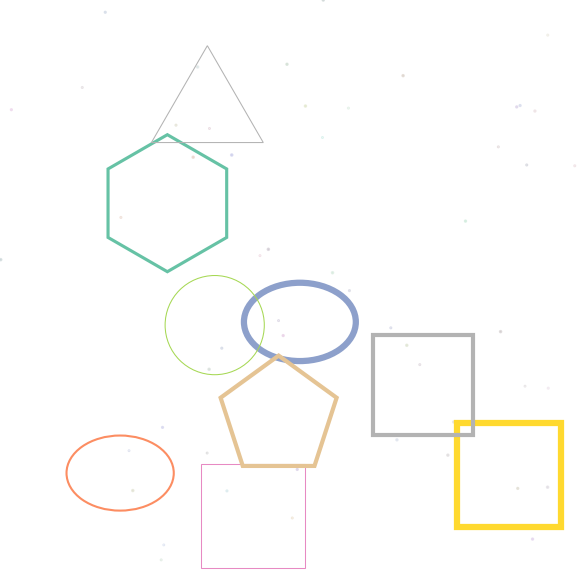[{"shape": "hexagon", "thickness": 1.5, "radius": 0.59, "center": [0.29, 0.647]}, {"shape": "oval", "thickness": 1, "radius": 0.46, "center": [0.208, 0.18]}, {"shape": "oval", "thickness": 3, "radius": 0.48, "center": [0.519, 0.442]}, {"shape": "square", "thickness": 0.5, "radius": 0.45, "center": [0.438, 0.106]}, {"shape": "circle", "thickness": 0.5, "radius": 0.43, "center": [0.372, 0.436]}, {"shape": "square", "thickness": 3, "radius": 0.45, "center": [0.881, 0.176]}, {"shape": "pentagon", "thickness": 2, "radius": 0.53, "center": [0.482, 0.278]}, {"shape": "square", "thickness": 2, "radius": 0.43, "center": [0.733, 0.332]}, {"shape": "triangle", "thickness": 0.5, "radius": 0.56, "center": [0.359, 0.808]}]